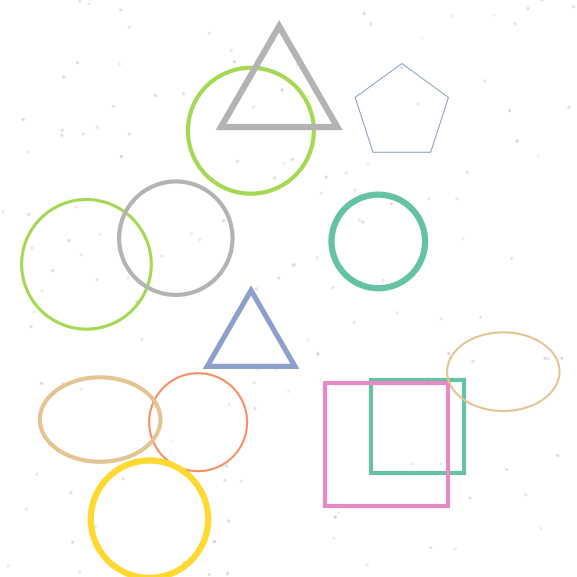[{"shape": "square", "thickness": 2, "radius": 0.4, "center": [0.723, 0.261]}, {"shape": "circle", "thickness": 3, "radius": 0.41, "center": [0.655, 0.581]}, {"shape": "circle", "thickness": 1, "radius": 0.42, "center": [0.343, 0.268]}, {"shape": "pentagon", "thickness": 0.5, "radius": 0.42, "center": [0.696, 0.804]}, {"shape": "triangle", "thickness": 2.5, "radius": 0.44, "center": [0.435, 0.409]}, {"shape": "square", "thickness": 2, "radius": 0.53, "center": [0.67, 0.229]}, {"shape": "circle", "thickness": 2, "radius": 0.55, "center": [0.434, 0.773]}, {"shape": "circle", "thickness": 1.5, "radius": 0.56, "center": [0.15, 0.541]}, {"shape": "circle", "thickness": 3, "radius": 0.51, "center": [0.259, 0.1]}, {"shape": "oval", "thickness": 2, "radius": 0.52, "center": [0.173, 0.273]}, {"shape": "oval", "thickness": 1, "radius": 0.49, "center": [0.872, 0.356]}, {"shape": "circle", "thickness": 2, "radius": 0.49, "center": [0.304, 0.587]}, {"shape": "triangle", "thickness": 3, "radius": 0.58, "center": [0.483, 0.837]}]